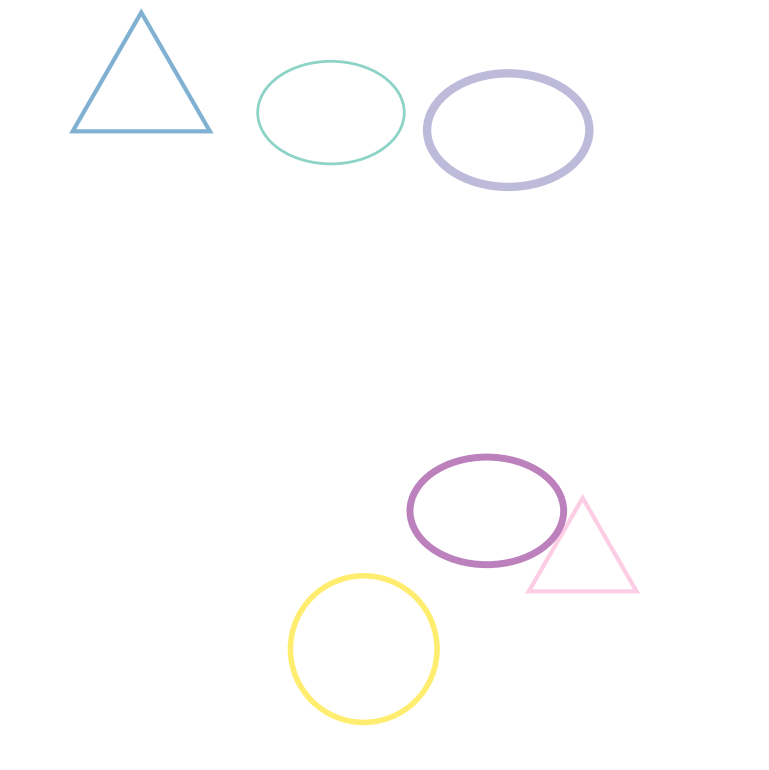[{"shape": "oval", "thickness": 1, "radius": 0.48, "center": [0.43, 0.854]}, {"shape": "oval", "thickness": 3, "radius": 0.53, "center": [0.66, 0.831]}, {"shape": "triangle", "thickness": 1.5, "radius": 0.51, "center": [0.183, 0.881]}, {"shape": "triangle", "thickness": 1.5, "radius": 0.4, "center": [0.757, 0.272]}, {"shape": "oval", "thickness": 2.5, "radius": 0.5, "center": [0.632, 0.337]}, {"shape": "circle", "thickness": 2, "radius": 0.48, "center": [0.472, 0.157]}]